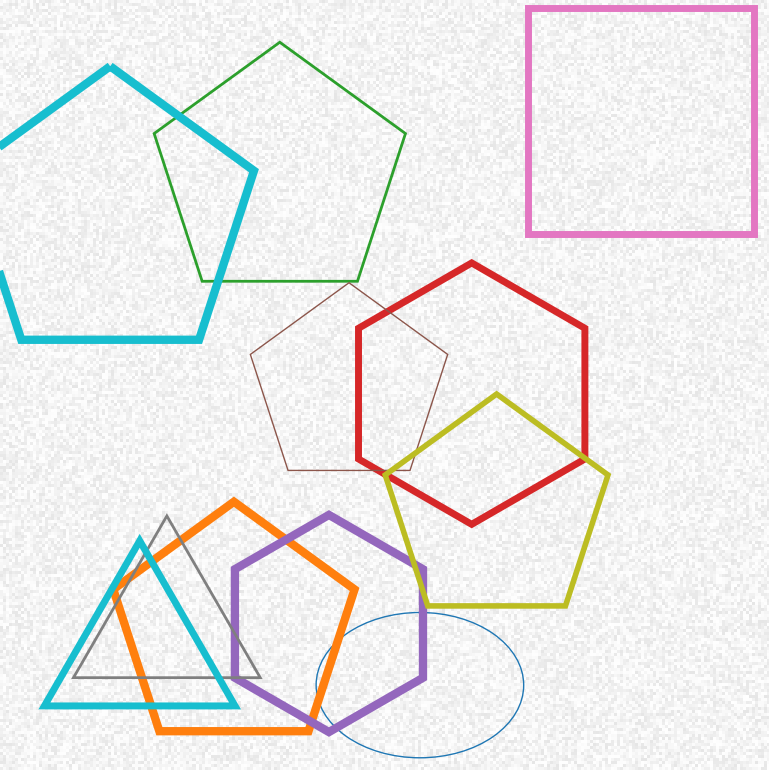[{"shape": "oval", "thickness": 0.5, "radius": 0.67, "center": [0.545, 0.11]}, {"shape": "pentagon", "thickness": 3, "radius": 0.82, "center": [0.304, 0.184]}, {"shape": "pentagon", "thickness": 1, "radius": 0.86, "center": [0.363, 0.774]}, {"shape": "hexagon", "thickness": 2.5, "radius": 0.85, "center": [0.613, 0.489]}, {"shape": "hexagon", "thickness": 3, "radius": 0.71, "center": [0.427, 0.19]}, {"shape": "pentagon", "thickness": 0.5, "radius": 0.67, "center": [0.453, 0.498]}, {"shape": "square", "thickness": 2.5, "radius": 0.73, "center": [0.833, 0.843]}, {"shape": "triangle", "thickness": 1, "radius": 0.7, "center": [0.217, 0.19]}, {"shape": "pentagon", "thickness": 2, "radius": 0.76, "center": [0.645, 0.336]}, {"shape": "triangle", "thickness": 2.5, "radius": 0.71, "center": [0.181, 0.155]}, {"shape": "pentagon", "thickness": 3, "radius": 0.98, "center": [0.143, 0.718]}]